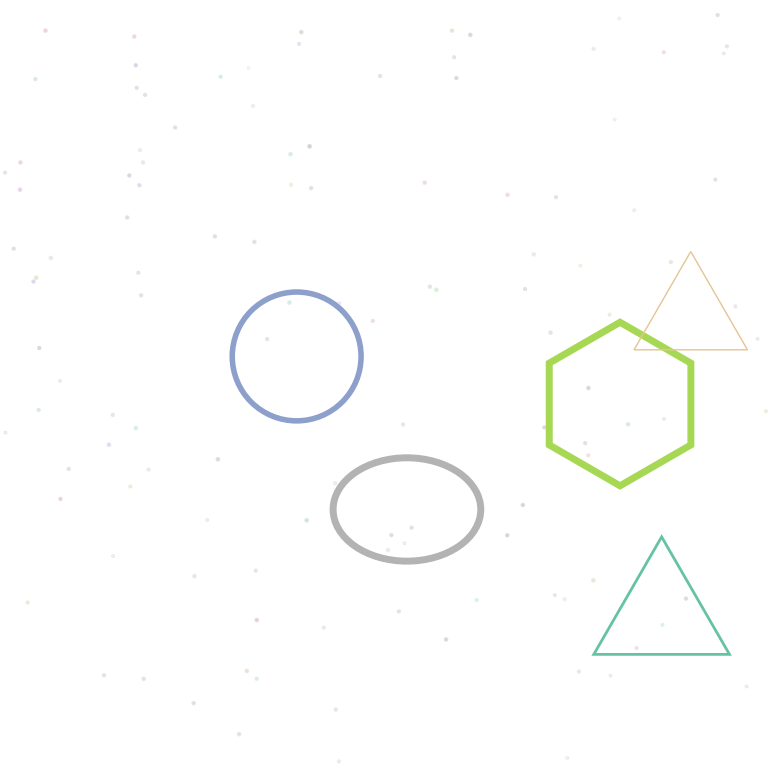[{"shape": "triangle", "thickness": 1, "radius": 0.51, "center": [0.859, 0.201]}, {"shape": "circle", "thickness": 2, "radius": 0.42, "center": [0.385, 0.537]}, {"shape": "hexagon", "thickness": 2.5, "radius": 0.53, "center": [0.805, 0.475]}, {"shape": "triangle", "thickness": 0.5, "radius": 0.43, "center": [0.897, 0.588]}, {"shape": "oval", "thickness": 2.5, "radius": 0.48, "center": [0.528, 0.338]}]